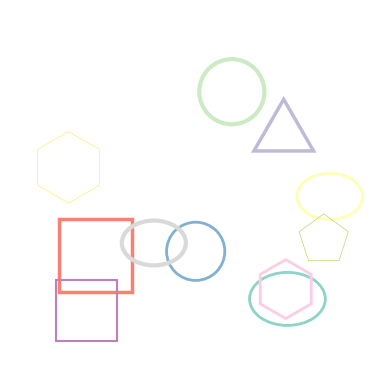[{"shape": "oval", "thickness": 2, "radius": 0.49, "center": [0.747, 0.224]}, {"shape": "oval", "thickness": 2, "radius": 0.43, "center": [0.857, 0.49]}, {"shape": "triangle", "thickness": 2.5, "radius": 0.45, "center": [0.737, 0.653]}, {"shape": "square", "thickness": 2.5, "radius": 0.48, "center": [0.249, 0.337]}, {"shape": "circle", "thickness": 2, "radius": 0.38, "center": [0.508, 0.347]}, {"shape": "pentagon", "thickness": 0.5, "radius": 0.34, "center": [0.841, 0.377]}, {"shape": "hexagon", "thickness": 2, "radius": 0.38, "center": [0.742, 0.249]}, {"shape": "oval", "thickness": 3, "radius": 0.42, "center": [0.4, 0.369]}, {"shape": "square", "thickness": 1.5, "radius": 0.39, "center": [0.225, 0.194]}, {"shape": "circle", "thickness": 3, "radius": 0.42, "center": [0.602, 0.762]}, {"shape": "hexagon", "thickness": 0.5, "radius": 0.46, "center": [0.178, 0.565]}]